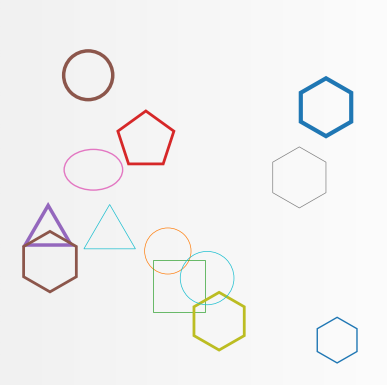[{"shape": "hexagon", "thickness": 1, "radius": 0.3, "center": [0.87, 0.117]}, {"shape": "hexagon", "thickness": 3, "radius": 0.38, "center": [0.841, 0.721]}, {"shape": "circle", "thickness": 0.5, "radius": 0.3, "center": [0.433, 0.348]}, {"shape": "square", "thickness": 0.5, "radius": 0.34, "center": [0.462, 0.257]}, {"shape": "pentagon", "thickness": 2, "radius": 0.38, "center": [0.376, 0.636]}, {"shape": "triangle", "thickness": 2.5, "radius": 0.34, "center": [0.124, 0.398]}, {"shape": "hexagon", "thickness": 2, "radius": 0.39, "center": [0.129, 0.32]}, {"shape": "circle", "thickness": 2.5, "radius": 0.32, "center": [0.228, 0.804]}, {"shape": "oval", "thickness": 1, "radius": 0.38, "center": [0.241, 0.559]}, {"shape": "hexagon", "thickness": 0.5, "radius": 0.4, "center": [0.773, 0.539]}, {"shape": "hexagon", "thickness": 2, "radius": 0.37, "center": [0.565, 0.166]}, {"shape": "circle", "thickness": 0.5, "radius": 0.35, "center": [0.534, 0.278]}, {"shape": "triangle", "thickness": 0.5, "radius": 0.38, "center": [0.283, 0.392]}]